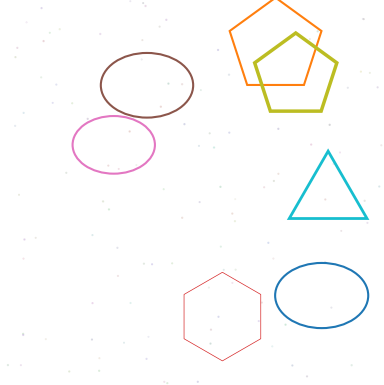[{"shape": "oval", "thickness": 1.5, "radius": 0.6, "center": [0.836, 0.232]}, {"shape": "pentagon", "thickness": 1.5, "radius": 0.63, "center": [0.716, 0.881]}, {"shape": "hexagon", "thickness": 0.5, "radius": 0.58, "center": [0.578, 0.178]}, {"shape": "oval", "thickness": 1.5, "radius": 0.6, "center": [0.382, 0.779]}, {"shape": "oval", "thickness": 1.5, "radius": 0.53, "center": [0.295, 0.624]}, {"shape": "pentagon", "thickness": 2.5, "radius": 0.56, "center": [0.768, 0.802]}, {"shape": "triangle", "thickness": 2, "radius": 0.58, "center": [0.852, 0.491]}]